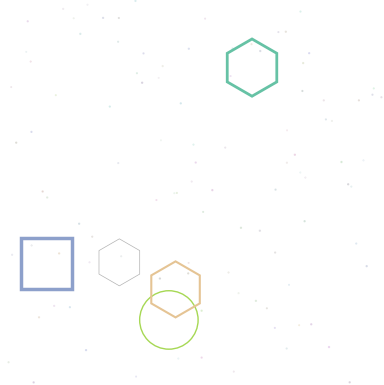[{"shape": "hexagon", "thickness": 2, "radius": 0.37, "center": [0.655, 0.824]}, {"shape": "square", "thickness": 2.5, "radius": 0.33, "center": [0.121, 0.315]}, {"shape": "circle", "thickness": 1, "radius": 0.38, "center": [0.439, 0.169]}, {"shape": "hexagon", "thickness": 1.5, "radius": 0.36, "center": [0.456, 0.248]}, {"shape": "hexagon", "thickness": 0.5, "radius": 0.31, "center": [0.31, 0.319]}]